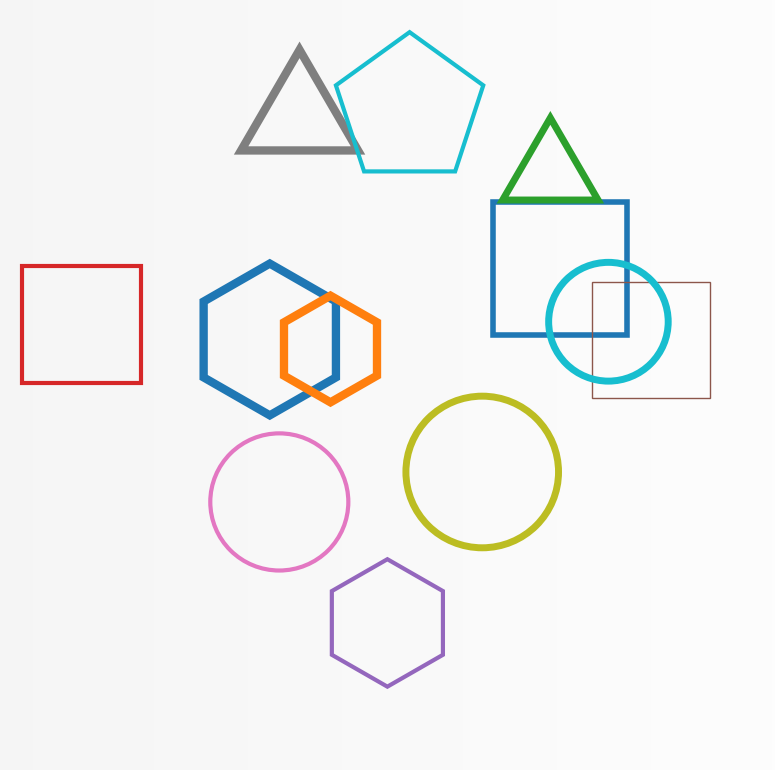[{"shape": "square", "thickness": 2, "radius": 0.43, "center": [0.722, 0.651]}, {"shape": "hexagon", "thickness": 3, "radius": 0.49, "center": [0.348, 0.559]}, {"shape": "hexagon", "thickness": 3, "radius": 0.35, "center": [0.426, 0.547]}, {"shape": "triangle", "thickness": 2.5, "radius": 0.36, "center": [0.71, 0.776]}, {"shape": "square", "thickness": 1.5, "radius": 0.38, "center": [0.105, 0.579]}, {"shape": "hexagon", "thickness": 1.5, "radius": 0.41, "center": [0.5, 0.191]}, {"shape": "square", "thickness": 0.5, "radius": 0.38, "center": [0.84, 0.558]}, {"shape": "circle", "thickness": 1.5, "radius": 0.45, "center": [0.36, 0.348]}, {"shape": "triangle", "thickness": 3, "radius": 0.44, "center": [0.387, 0.848]}, {"shape": "circle", "thickness": 2.5, "radius": 0.49, "center": [0.622, 0.387]}, {"shape": "pentagon", "thickness": 1.5, "radius": 0.5, "center": [0.529, 0.858]}, {"shape": "circle", "thickness": 2.5, "radius": 0.39, "center": [0.785, 0.582]}]